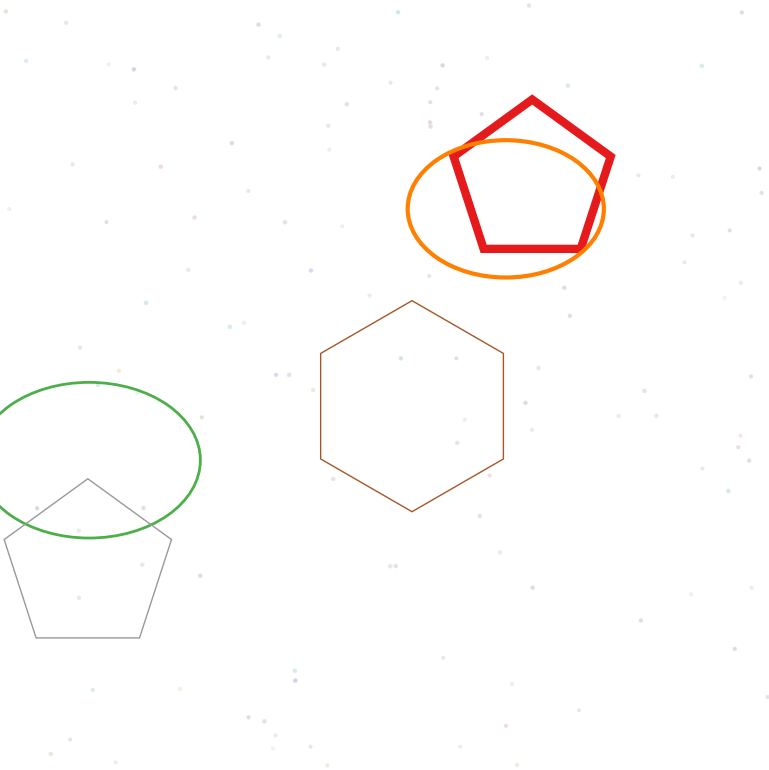[{"shape": "pentagon", "thickness": 3, "radius": 0.54, "center": [0.691, 0.764]}, {"shape": "oval", "thickness": 1, "radius": 0.72, "center": [0.116, 0.402]}, {"shape": "oval", "thickness": 1.5, "radius": 0.64, "center": [0.657, 0.729]}, {"shape": "hexagon", "thickness": 0.5, "radius": 0.69, "center": [0.535, 0.472]}, {"shape": "pentagon", "thickness": 0.5, "radius": 0.57, "center": [0.114, 0.264]}]